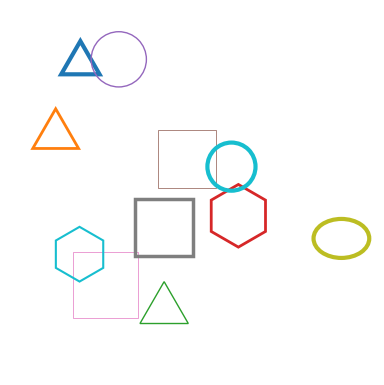[{"shape": "triangle", "thickness": 3, "radius": 0.29, "center": [0.209, 0.836]}, {"shape": "triangle", "thickness": 2, "radius": 0.34, "center": [0.145, 0.649]}, {"shape": "triangle", "thickness": 1, "radius": 0.36, "center": [0.426, 0.196]}, {"shape": "hexagon", "thickness": 2, "radius": 0.41, "center": [0.619, 0.439]}, {"shape": "circle", "thickness": 1, "radius": 0.36, "center": [0.309, 0.846]}, {"shape": "square", "thickness": 0.5, "radius": 0.37, "center": [0.485, 0.588]}, {"shape": "square", "thickness": 0.5, "radius": 0.42, "center": [0.275, 0.26]}, {"shape": "square", "thickness": 2.5, "radius": 0.37, "center": [0.426, 0.409]}, {"shape": "oval", "thickness": 3, "radius": 0.36, "center": [0.887, 0.381]}, {"shape": "circle", "thickness": 3, "radius": 0.31, "center": [0.601, 0.567]}, {"shape": "hexagon", "thickness": 1.5, "radius": 0.36, "center": [0.207, 0.34]}]